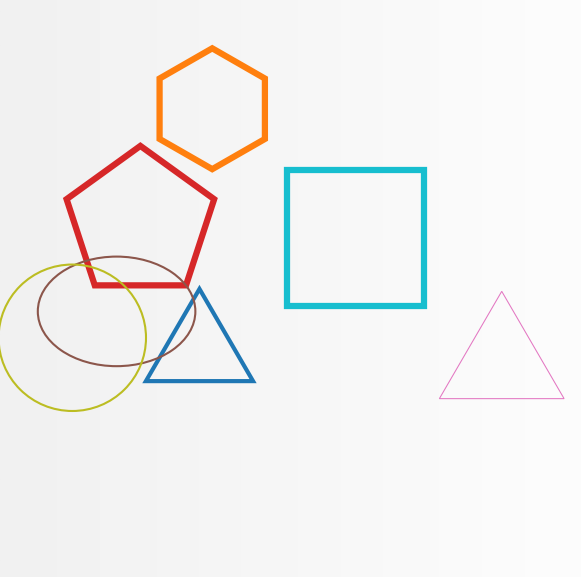[{"shape": "triangle", "thickness": 2, "radius": 0.53, "center": [0.343, 0.392]}, {"shape": "hexagon", "thickness": 3, "radius": 0.52, "center": [0.365, 0.811]}, {"shape": "pentagon", "thickness": 3, "radius": 0.67, "center": [0.242, 0.613]}, {"shape": "oval", "thickness": 1, "radius": 0.68, "center": [0.201, 0.46]}, {"shape": "triangle", "thickness": 0.5, "radius": 0.62, "center": [0.863, 0.371]}, {"shape": "circle", "thickness": 1, "radius": 0.63, "center": [0.124, 0.414]}, {"shape": "square", "thickness": 3, "radius": 0.59, "center": [0.612, 0.586]}]